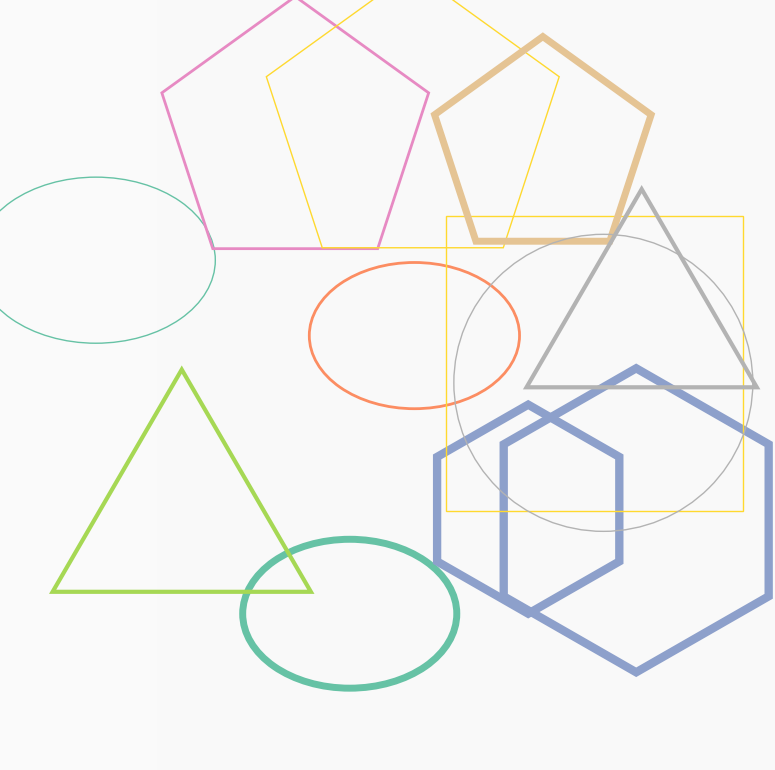[{"shape": "oval", "thickness": 0.5, "radius": 0.77, "center": [0.124, 0.662]}, {"shape": "oval", "thickness": 2.5, "radius": 0.69, "center": [0.451, 0.203]}, {"shape": "oval", "thickness": 1, "radius": 0.68, "center": [0.535, 0.564]}, {"shape": "hexagon", "thickness": 3, "radius": 0.99, "center": [0.821, 0.324]}, {"shape": "hexagon", "thickness": 3, "radius": 0.68, "center": [0.682, 0.339]}, {"shape": "pentagon", "thickness": 1, "radius": 0.9, "center": [0.381, 0.823]}, {"shape": "triangle", "thickness": 1.5, "radius": 0.96, "center": [0.235, 0.328]}, {"shape": "pentagon", "thickness": 0.5, "radius": 0.99, "center": [0.533, 0.839]}, {"shape": "square", "thickness": 0.5, "radius": 0.96, "center": [0.767, 0.528]}, {"shape": "pentagon", "thickness": 2.5, "radius": 0.73, "center": [0.7, 0.806]}, {"shape": "triangle", "thickness": 1.5, "radius": 0.86, "center": [0.828, 0.583]}, {"shape": "circle", "thickness": 0.5, "radius": 0.96, "center": [0.778, 0.503]}]